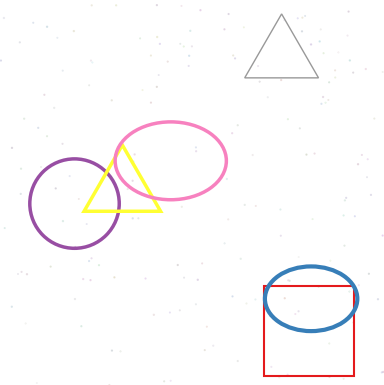[{"shape": "square", "thickness": 1.5, "radius": 0.59, "center": [0.802, 0.141]}, {"shape": "oval", "thickness": 3, "radius": 0.6, "center": [0.808, 0.224]}, {"shape": "circle", "thickness": 2.5, "radius": 0.58, "center": [0.194, 0.471]}, {"shape": "triangle", "thickness": 2.5, "radius": 0.57, "center": [0.318, 0.509]}, {"shape": "oval", "thickness": 2.5, "radius": 0.72, "center": [0.444, 0.582]}, {"shape": "triangle", "thickness": 1, "radius": 0.55, "center": [0.731, 0.853]}]